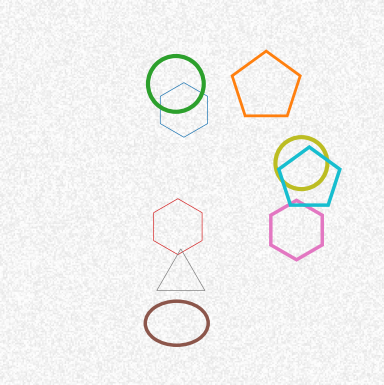[{"shape": "hexagon", "thickness": 0.5, "radius": 0.35, "center": [0.478, 0.714]}, {"shape": "pentagon", "thickness": 2, "radius": 0.46, "center": [0.691, 0.774]}, {"shape": "circle", "thickness": 3, "radius": 0.36, "center": [0.457, 0.782]}, {"shape": "hexagon", "thickness": 0.5, "radius": 0.36, "center": [0.462, 0.411]}, {"shape": "oval", "thickness": 2.5, "radius": 0.41, "center": [0.459, 0.16]}, {"shape": "hexagon", "thickness": 2.5, "radius": 0.39, "center": [0.77, 0.402]}, {"shape": "triangle", "thickness": 0.5, "radius": 0.36, "center": [0.47, 0.281]}, {"shape": "circle", "thickness": 3, "radius": 0.34, "center": [0.783, 0.576]}, {"shape": "pentagon", "thickness": 2.5, "radius": 0.42, "center": [0.803, 0.535]}]